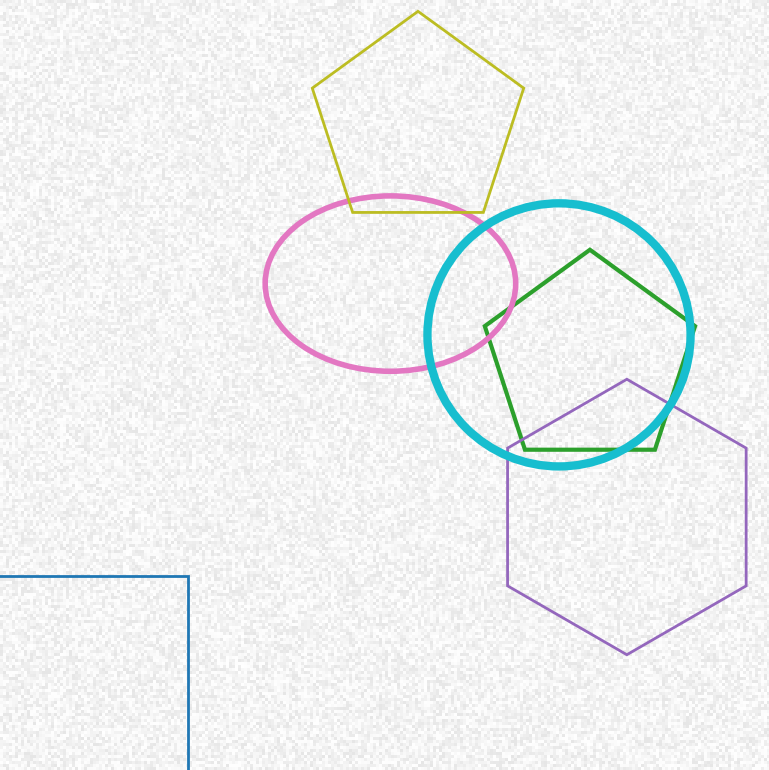[{"shape": "square", "thickness": 1, "radius": 0.67, "center": [0.11, 0.119]}, {"shape": "pentagon", "thickness": 1.5, "radius": 0.72, "center": [0.766, 0.532]}, {"shape": "hexagon", "thickness": 1, "radius": 0.89, "center": [0.814, 0.329]}, {"shape": "oval", "thickness": 2, "radius": 0.81, "center": [0.507, 0.632]}, {"shape": "pentagon", "thickness": 1, "radius": 0.72, "center": [0.543, 0.841]}, {"shape": "circle", "thickness": 3, "radius": 0.85, "center": [0.726, 0.565]}]